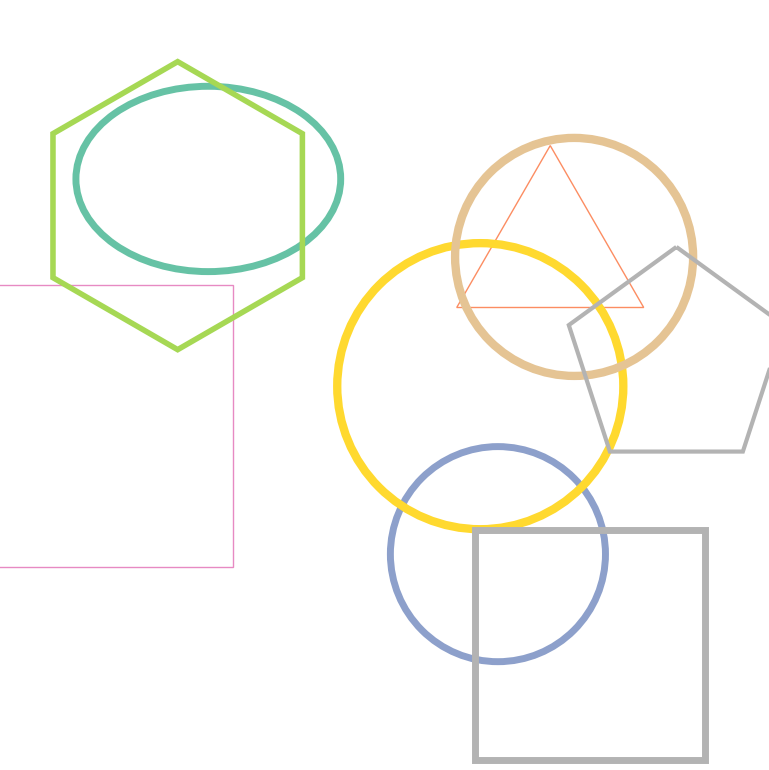[{"shape": "oval", "thickness": 2.5, "radius": 0.86, "center": [0.271, 0.768]}, {"shape": "triangle", "thickness": 0.5, "radius": 0.7, "center": [0.715, 0.671]}, {"shape": "circle", "thickness": 2.5, "radius": 0.7, "center": [0.647, 0.28]}, {"shape": "square", "thickness": 0.5, "radius": 0.91, "center": [0.12, 0.447]}, {"shape": "hexagon", "thickness": 2, "radius": 0.94, "center": [0.231, 0.733]}, {"shape": "circle", "thickness": 3, "radius": 0.93, "center": [0.624, 0.498]}, {"shape": "circle", "thickness": 3, "radius": 0.77, "center": [0.746, 0.666]}, {"shape": "square", "thickness": 2.5, "radius": 0.75, "center": [0.766, 0.162]}, {"shape": "pentagon", "thickness": 1.5, "radius": 0.73, "center": [0.878, 0.532]}]